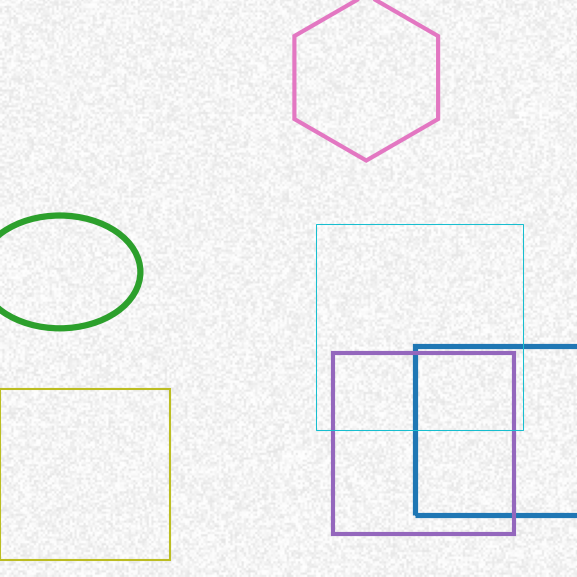[{"shape": "square", "thickness": 2.5, "radius": 0.73, "center": [0.865, 0.253]}, {"shape": "oval", "thickness": 3, "radius": 0.7, "center": [0.104, 0.528]}, {"shape": "square", "thickness": 2, "radius": 0.78, "center": [0.733, 0.232]}, {"shape": "hexagon", "thickness": 2, "radius": 0.72, "center": [0.634, 0.865]}, {"shape": "square", "thickness": 1, "radius": 0.74, "center": [0.148, 0.177]}, {"shape": "square", "thickness": 0.5, "radius": 0.89, "center": [0.726, 0.433]}]